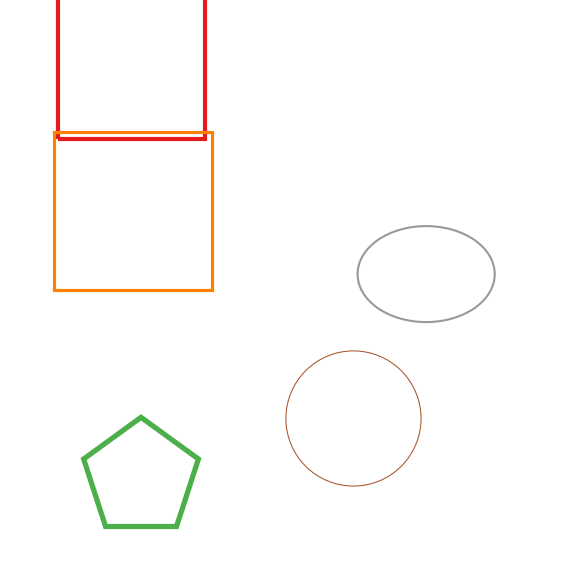[{"shape": "square", "thickness": 2, "radius": 0.64, "center": [0.228, 0.886]}, {"shape": "pentagon", "thickness": 2.5, "radius": 0.52, "center": [0.244, 0.172]}, {"shape": "square", "thickness": 1.5, "radius": 0.68, "center": [0.23, 0.634]}, {"shape": "circle", "thickness": 0.5, "radius": 0.59, "center": [0.612, 0.274]}, {"shape": "oval", "thickness": 1, "radius": 0.59, "center": [0.738, 0.525]}]